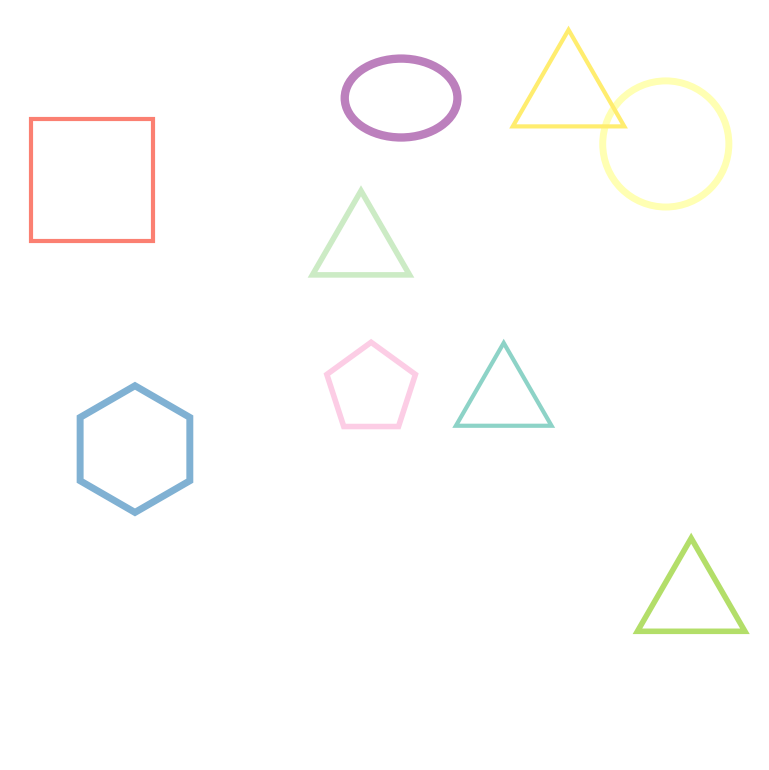[{"shape": "triangle", "thickness": 1.5, "radius": 0.36, "center": [0.654, 0.483]}, {"shape": "circle", "thickness": 2.5, "radius": 0.41, "center": [0.865, 0.813]}, {"shape": "square", "thickness": 1.5, "radius": 0.4, "center": [0.119, 0.766]}, {"shape": "hexagon", "thickness": 2.5, "radius": 0.41, "center": [0.175, 0.417]}, {"shape": "triangle", "thickness": 2, "radius": 0.4, "center": [0.898, 0.22]}, {"shape": "pentagon", "thickness": 2, "radius": 0.3, "center": [0.482, 0.495]}, {"shape": "oval", "thickness": 3, "radius": 0.37, "center": [0.521, 0.873]}, {"shape": "triangle", "thickness": 2, "radius": 0.36, "center": [0.469, 0.679]}, {"shape": "triangle", "thickness": 1.5, "radius": 0.42, "center": [0.738, 0.878]}]